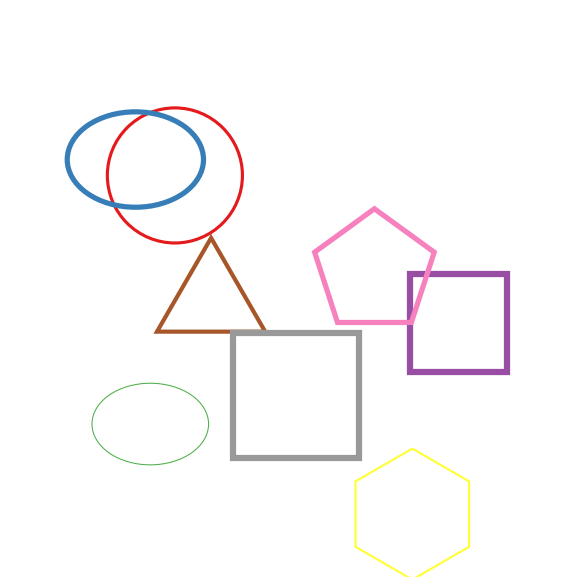[{"shape": "circle", "thickness": 1.5, "radius": 0.58, "center": [0.303, 0.695]}, {"shape": "oval", "thickness": 2.5, "radius": 0.59, "center": [0.234, 0.723]}, {"shape": "oval", "thickness": 0.5, "radius": 0.5, "center": [0.26, 0.265]}, {"shape": "square", "thickness": 3, "radius": 0.42, "center": [0.794, 0.44]}, {"shape": "hexagon", "thickness": 1, "radius": 0.57, "center": [0.714, 0.109]}, {"shape": "triangle", "thickness": 2, "radius": 0.54, "center": [0.366, 0.479]}, {"shape": "pentagon", "thickness": 2.5, "radius": 0.54, "center": [0.648, 0.529]}, {"shape": "square", "thickness": 3, "radius": 0.54, "center": [0.512, 0.315]}]